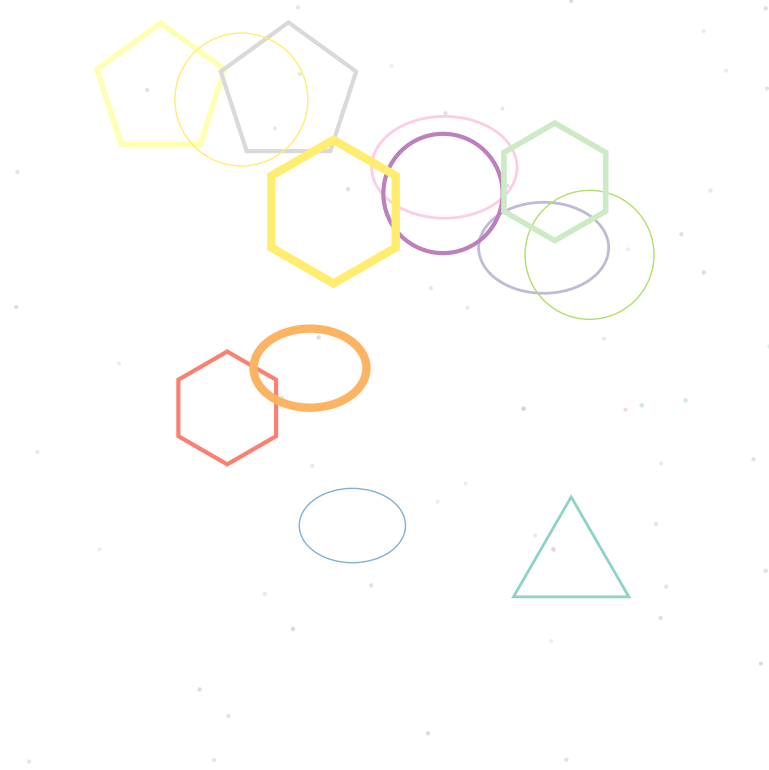[{"shape": "triangle", "thickness": 1, "radius": 0.43, "center": [0.742, 0.268]}, {"shape": "pentagon", "thickness": 2, "radius": 0.44, "center": [0.209, 0.883]}, {"shape": "oval", "thickness": 1, "radius": 0.42, "center": [0.706, 0.678]}, {"shape": "hexagon", "thickness": 1.5, "radius": 0.37, "center": [0.295, 0.47]}, {"shape": "oval", "thickness": 0.5, "radius": 0.34, "center": [0.458, 0.317]}, {"shape": "oval", "thickness": 3, "radius": 0.37, "center": [0.403, 0.522]}, {"shape": "circle", "thickness": 0.5, "radius": 0.42, "center": [0.766, 0.669]}, {"shape": "oval", "thickness": 1, "radius": 0.47, "center": [0.577, 0.783]}, {"shape": "pentagon", "thickness": 1.5, "radius": 0.46, "center": [0.375, 0.879]}, {"shape": "circle", "thickness": 1.5, "radius": 0.39, "center": [0.575, 0.749]}, {"shape": "hexagon", "thickness": 2, "radius": 0.38, "center": [0.721, 0.764]}, {"shape": "circle", "thickness": 0.5, "radius": 0.43, "center": [0.313, 0.871]}, {"shape": "hexagon", "thickness": 3, "radius": 0.47, "center": [0.433, 0.725]}]